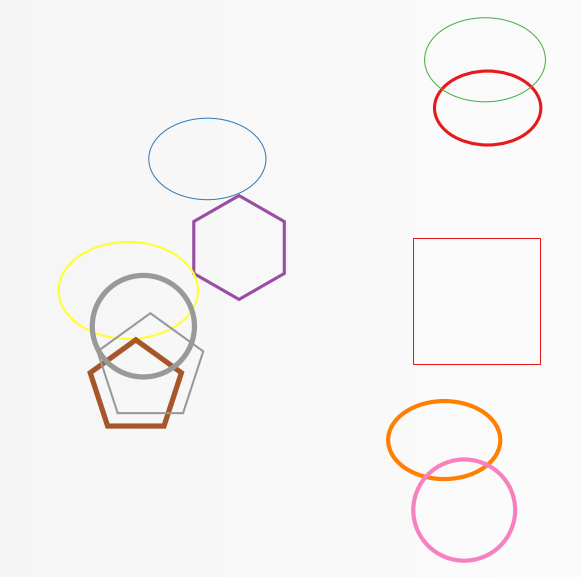[{"shape": "square", "thickness": 0.5, "radius": 0.55, "center": [0.819, 0.478]}, {"shape": "oval", "thickness": 1.5, "radius": 0.46, "center": [0.839, 0.812]}, {"shape": "oval", "thickness": 0.5, "radius": 0.5, "center": [0.357, 0.724]}, {"shape": "oval", "thickness": 0.5, "radius": 0.52, "center": [0.834, 0.896]}, {"shape": "hexagon", "thickness": 1.5, "radius": 0.45, "center": [0.411, 0.571]}, {"shape": "oval", "thickness": 2, "radius": 0.48, "center": [0.764, 0.237]}, {"shape": "oval", "thickness": 1, "radius": 0.6, "center": [0.221, 0.496]}, {"shape": "pentagon", "thickness": 2.5, "radius": 0.41, "center": [0.234, 0.328]}, {"shape": "circle", "thickness": 2, "radius": 0.44, "center": [0.799, 0.116]}, {"shape": "pentagon", "thickness": 1, "radius": 0.48, "center": [0.259, 0.361]}, {"shape": "circle", "thickness": 2.5, "radius": 0.44, "center": [0.247, 0.434]}]